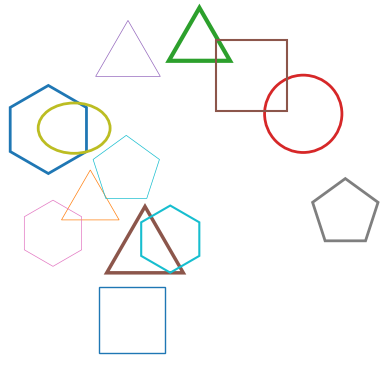[{"shape": "square", "thickness": 1, "radius": 0.43, "center": [0.344, 0.169]}, {"shape": "hexagon", "thickness": 2, "radius": 0.57, "center": [0.126, 0.664]}, {"shape": "triangle", "thickness": 0.5, "radius": 0.43, "center": [0.235, 0.472]}, {"shape": "triangle", "thickness": 3, "radius": 0.46, "center": [0.518, 0.888]}, {"shape": "circle", "thickness": 2, "radius": 0.5, "center": [0.788, 0.704]}, {"shape": "triangle", "thickness": 0.5, "radius": 0.49, "center": [0.332, 0.85]}, {"shape": "square", "thickness": 1.5, "radius": 0.46, "center": [0.654, 0.804]}, {"shape": "triangle", "thickness": 2.5, "radius": 0.57, "center": [0.377, 0.349]}, {"shape": "hexagon", "thickness": 0.5, "radius": 0.43, "center": [0.138, 0.394]}, {"shape": "pentagon", "thickness": 2, "radius": 0.45, "center": [0.897, 0.447]}, {"shape": "oval", "thickness": 2, "radius": 0.47, "center": [0.193, 0.667]}, {"shape": "hexagon", "thickness": 1.5, "radius": 0.44, "center": [0.442, 0.379]}, {"shape": "pentagon", "thickness": 0.5, "radius": 0.45, "center": [0.328, 0.558]}]